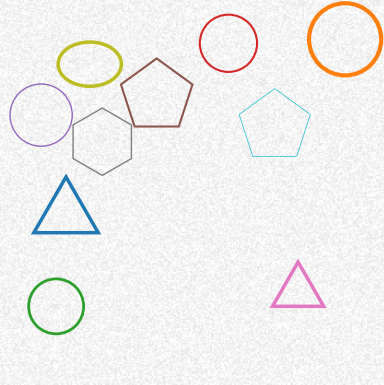[{"shape": "triangle", "thickness": 2.5, "radius": 0.48, "center": [0.171, 0.444]}, {"shape": "circle", "thickness": 3, "radius": 0.47, "center": [0.896, 0.898]}, {"shape": "circle", "thickness": 2, "radius": 0.36, "center": [0.146, 0.204]}, {"shape": "circle", "thickness": 1.5, "radius": 0.37, "center": [0.593, 0.888]}, {"shape": "circle", "thickness": 1, "radius": 0.4, "center": [0.107, 0.701]}, {"shape": "pentagon", "thickness": 1.5, "radius": 0.49, "center": [0.407, 0.75]}, {"shape": "triangle", "thickness": 2.5, "radius": 0.38, "center": [0.774, 0.243]}, {"shape": "hexagon", "thickness": 1, "radius": 0.44, "center": [0.266, 0.632]}, {"shape": "oval", "thickness": 2.5, "radius": 0.41, "center": [0.233, 0.833]}, {"shape": "pentagon", "thickness": 0.5, "radius": 0.49, "center": [0.714, 0.673]}]